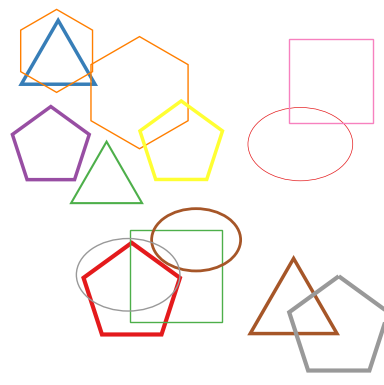[{"shape": "oval", "thickness": 0.5, "radius": 0.68, "center": [0.78, 0.626]}, {"shape": "pentagon", "thickness": 3, "radius": 0.66, "center": [0.342, 0.238]}, {"shape": "triangle", "thickness": 2.5, "radius": 0.55, "center": [0.151, 0.836]}, {"shape": "square", "thickness": 1, "radius": 0.6, "center": [0.457, 0.284]}, {"shape": "triangle", "thickness": 1.5, "radius": 0.53, "center": [0.277, 0.526]}, {"shape": "pentagon", "thickness": 2.5, "radius": 0.52, "center": [0.132, 0.618]}, {"shape": "hexagon", "thickness": 1, "radius": 0.73, "center": [0.362, 0.759]}, {"shape": "hexagon", "thickness": 1, "radius": 0.54, "center": [0.147, 0.868]}, {"shape": "pentagon", "thickness": 2.5, "radius": 0.56, "center": [0.471, 0.625]}, {"shape": "oval", "thickness": 2, "radius": 0.58, "center": [0.509, 0.377]}, {"shape": "triangle", "thickness": 2.5, "radius": 0.65, "center": [0.763, 0.199]}, {"shape": "square", "thickness": 1, "radius": 0.55, "center": [0.86, 0.791]}, {"shape": "pentagon", "thickness": 3, "radius": 0.68, "center": [0.88, 0.147]}, {"shape": "oval", "thickness": 1, "radius": 0.67, "center": [0.333, 0.286]}]